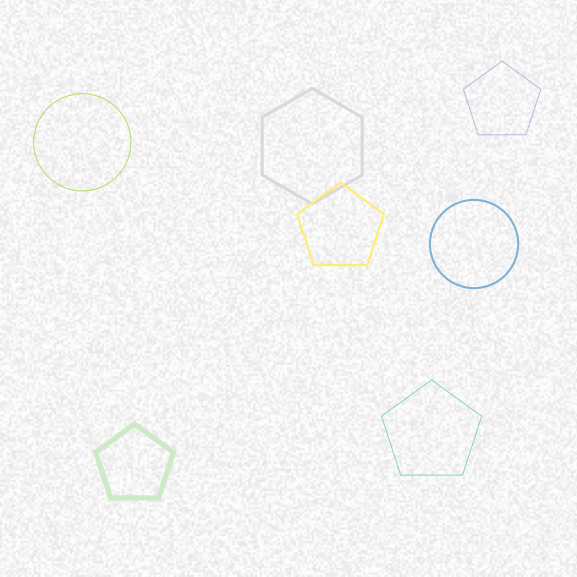[{"shape": "pentagon", "thickness": 0.5, "radius": 0.46, "center": [0.747, 0.25]}, {"shape": "pentagon", "thickness": 0.5, "radius": 0.35, "center": [0.869, 0.823]}, {"shape": "circle", "thickness": 1, "radius": 0.38, "center": [0.821, 0.577]}, {"shape": "circle", "thickness": 0.5, "radius": 0.42, "center": [0.142, 0.753]}, {"shape": "hexagon", "thickness": 1.5, "radius": 0.5, "center": [0.541, 0.746]}, {"shape": "pentagon", "thickness": 2.5, "radius": 0.35, "center": [0.233, 0.194]}, {"shape": "pentagon", "thickness": 1, "radius": 0.4, "center": [0.59, 0.604]}]